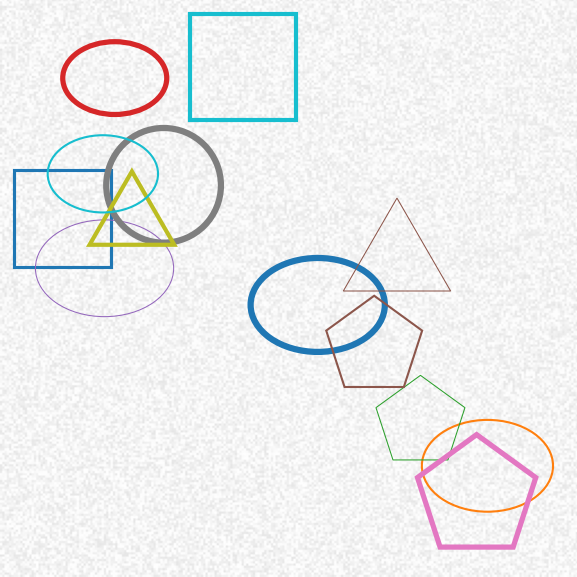[{"shape": "oval", "thickness": 3, "radius": 0.58, "center": [0.55, 0.471]}, {"shape": "square", "thickness": 1.5, "radius": 0.42, "center": [0.108, 0.62]}, {"shape": "oval", "thickness": 1, "radius": 0.57, "center": [0.844, 0.193]}, {"shape": "pentagon", "thickness": 0.5, "radius": 0.4, "center": [0.728, 0.268]}, {"shape": "oval", "thickness": 2.5, "radius": 0.45, "center": [0.199, 0.864]}, {"shape": "oval", "thickness": 0.5, "radius": 0.6, "center": [0.181, 0.535]}, {"shape": "triangle", "thickness": 0.5, "radius": 0.54, "center": [0.687, 0.549]}, {"shape": "pentagon", "thickness": 1, "radius": 0.44, "center": [0.648, 0.4]}, {"shape": "pentagon", "thickness": 2.5, "radius": 0.54, "center": [0.825, 0.139]}, {"shape": "circle", "thickness": 3, "radius": 0.5, "center": [0.283, 0.678]}, {"shape": "triangle", "thickness": 2, "radius": 0.42, "center": [0.228, 0.618]}, {"shape": "oval", "thickness": 1, "radius": 0.48, "center": [0.178, 0.698]}, {"shape": "square", "thickness": 2, "radius": 0.46, "center": [0.42, 0.884]}]